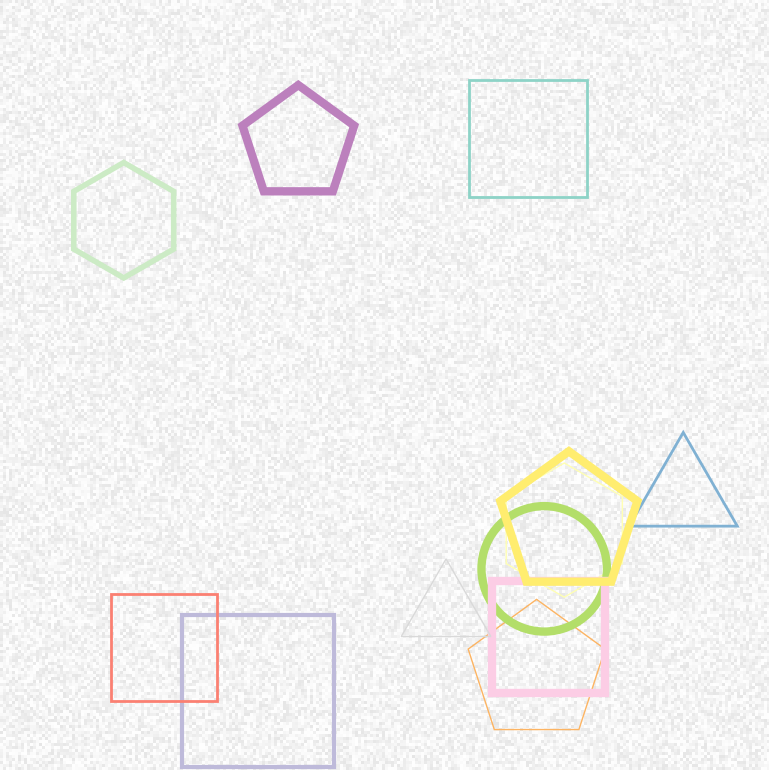[{"shape": "square", "thickness": 1, "radius": 0.38, "center": [0.686, 0.82]}, {"shape": "hexagon", "thickness": 0.5, "radius": 0.44, "center": [0.733, 0.312]}, {"shape": "square", "thickness": 1.5, "radius": 0.49, "center": [0.335, 0.103]}, {"shape": "square", "thickness": 1, "radius": 0.35, "center": [0.213, 0.159]}, {"shape": "triangle", "thickness": 1, "radius": 0.41, "center": [0.887, 0.357]}, {"shape": "pentagon", "thickness": 0.5, "radius": 0.47, "center": [0.697, 0.128]}, {"shape": "circle", "thickness": 3, "radius": 0.41, "center": [0.707, 0.261]}, {"shape": "square", "thickness": 3, "radius": 0.36, "center": [0.712, 0.173]}, {"shape": "triangle", "thickness": 0.5, "radius": 0.34, "center": [0.579, 0.207]}, {"shape": "pentagon", "thickness": 3, "radius": 0.38, "center": [0.387, 0.813]}, {"shape": "hexagon", "thickness": 2, "radius": 0.37, "center": [0.161, 0.714]}, {"shape": "pentagon", "thickness": 3, "radius": 0.47, "center": [0.739, 0.32]}]